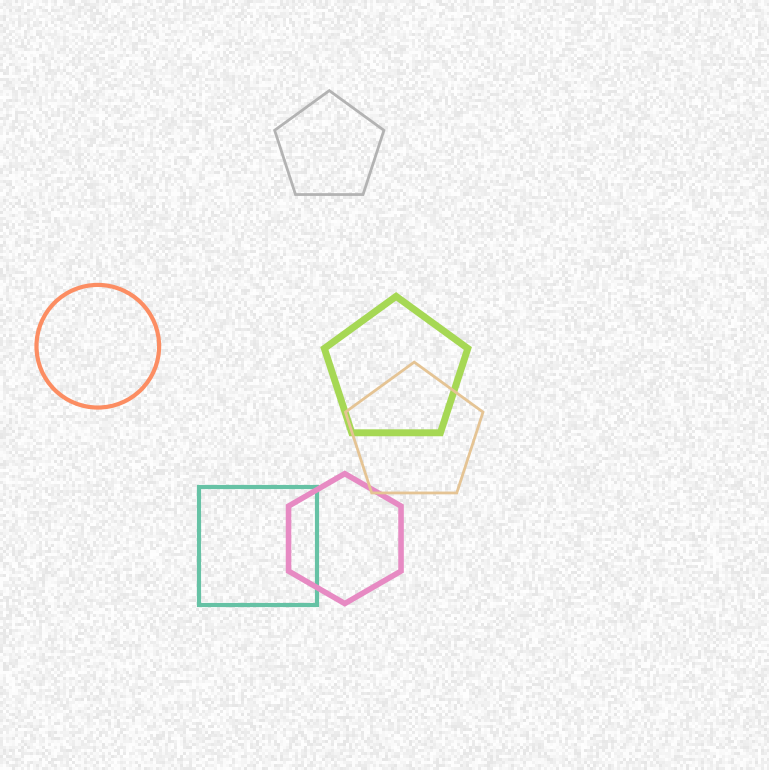[{"shape": "square", "thickness": 1.5, "radius": 0.38, "center": [0.335, 0.291]}, {"shape": "circle", "thickness": 1.5, "radius": 0.4, "center": [0.127, 0.55]}, {"shape": "hexagon", "thickness": 2, "radius": 0.42, "center": [0.448, 0.301]}, {"shape": "pentagon", "thickness": 2.5, "radius": 0.49, "center": [0.514, 0.517]}, {"shape": "pentagon", "thickness": 1, "radius": 0.47, "center": [0.538, 0.436]}, {"shape": "pentagon", "thickness": 1, "radius": 0.37, "center": [0.428, 0.808]}]